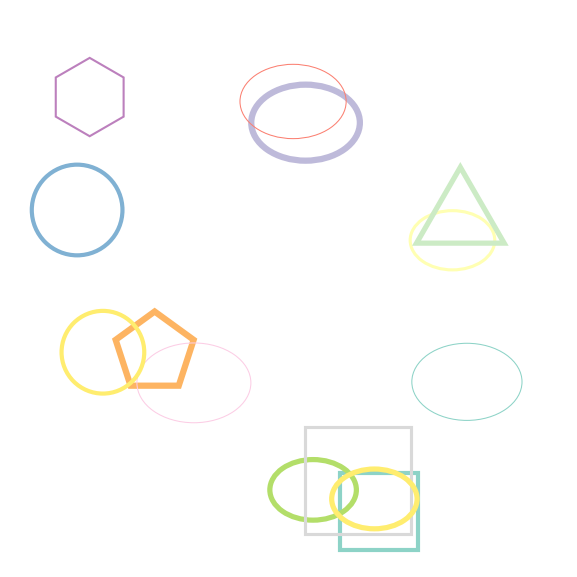[{"shape": "square", "thickness": 2, "radius": 0.33, "center": [0.656, 0.113]}, {"shape": "oval", "thickness": 0.5, "radius": 0.48, "center": [0.809, 0.338]}, {"shape": "oval", "thickness": 1.5, "radius": 0.37, "center": [0.783, 0.583]}, {"shape": "oval", "thickness": 3, "radius": 0.47, "center": [0.529, 0.787]}, {"shape": "oval", "thickness": 0.5, "radius": 0.46, "center": [0.507, 0.823]}, {"shape": "circle", "thickness": 2, "radius": 0.39, "center": [0.134, 0.636]}, {"shape": "pentagon", "thickness": 3, "radius": 0.35, "center": [0.268, 0.389]}, {"shape": "oval", "thickness": 2.5, "radius": 0.37, "center": [0.542, 0.151]}, {"shape": "oval", "thickness": 0.5, "radius": 0.49, "center": [0.336, 0.336]}, {"shape": "square", "thickness": 1.5, "radius": 0.46, "center": [0.62, 0.167]}, {"shape": "hexagon", "thickness": 1, "radius": 0.34, "center": [0.155, 0.831]}, {"shape": "triangle", "thickness": 2.5, "radius": 0.44, "center": [0.797, 0.622]}, {"shape": "oval", "thickness": 2.5, "radius": 0.37, "center": [0.648, 0.135]}, {"shape": "circle", "thickness": 2, "radius": 0.36, "center": [0.178, 0.389]}]